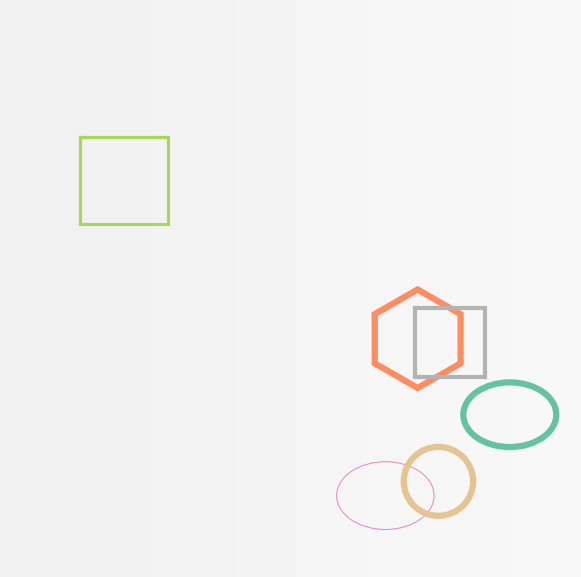[{"shape": "oval", "thickness": 3, "radius": 0.4, "center": [0.877, 0.281]}, {"shape": "hexagon", "thickness": 3, "radius": 0.43, "center": [0.719, 0.413]}, {"shape": "oval", "thickness": 0.5, "radius": 0.42, "center": [0.663, 0.141]}, {"shape": "square", "thickness": 1.5, "radius": 0.38, "center": [0.213, 0.686]}, {"shape": "circle", "thickness": 3, "radius": 0.3, "center": [0.754, 0.166]}, {"shape": "square", "thickness": 2, "radius": 0.3, "center": [0.774, 0.406]}]